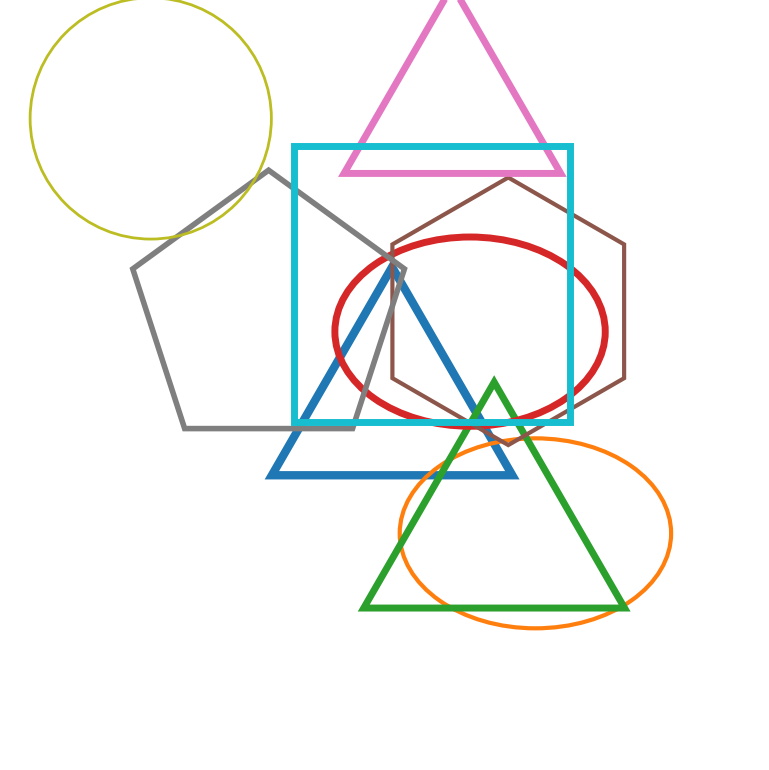[{"shape": "triangle", "thickness": 3, "radius": 0.9, "center": [0.509, 0.473]}, {"shape": "oval", "thickness": 1.5, "radius": 0.88, "center": [0.695, 0.307]}, {"shape": "triangle", "thickness": 2.5, "radius": 0.98, "center": [0.642, 0.308]}, {"shape": "oval", "thickness": 2.5, "radius": 0.88, "center": [0.61, 0.569]}, {"shape": "hexagon", "thickness": 1.5, "radius": 0.87, "center": [0.66, 0.596]}, {"shape": "triangle", "thickness": 2.5, "radius": 0.81, "center": [0.588, 0.856]}, {"shape": "pentagon", "thickness": 2, "radius": 0.93, "center": [0.349, 0.593]}, {"shape": "circle", "thickness": 1, "radius": 0.78, "center": [0.196, 0.846]}, {"shape": "square", "thickness": 2.5, "radius": 0.9, "center": [0.561, 0.631]}]